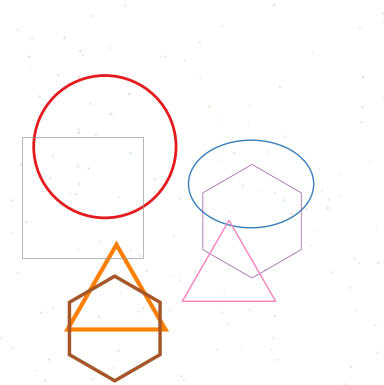[{"shape": "circle", "thickness": 2, "radius": 0.92, "center": [0.272, 0.619]}, {"shape": "oval", "thickness": 1, "radius": 0.81, "center": [0.652, 0.522]}, {"shape": "hexagon", "thickness": 0.5, "radius": 0.74, "center": [0.655, 0.425]}, {"shape": "triangle", "thickness": 3, "radius": 0.73, "center": [0.302, 0.218]}, {"shape": "hexagon", "thickness": 2.5, "radius": 0.68, "center": [0.298, 0.147]}, {"shape": "triangle", "thickness": 1, "radius": 0.7, "center": [0.595, 0.288]}, {"shape": "square", "thickness": 0.5, "radius": 0.78, "center": [0.214, 0.487]}]